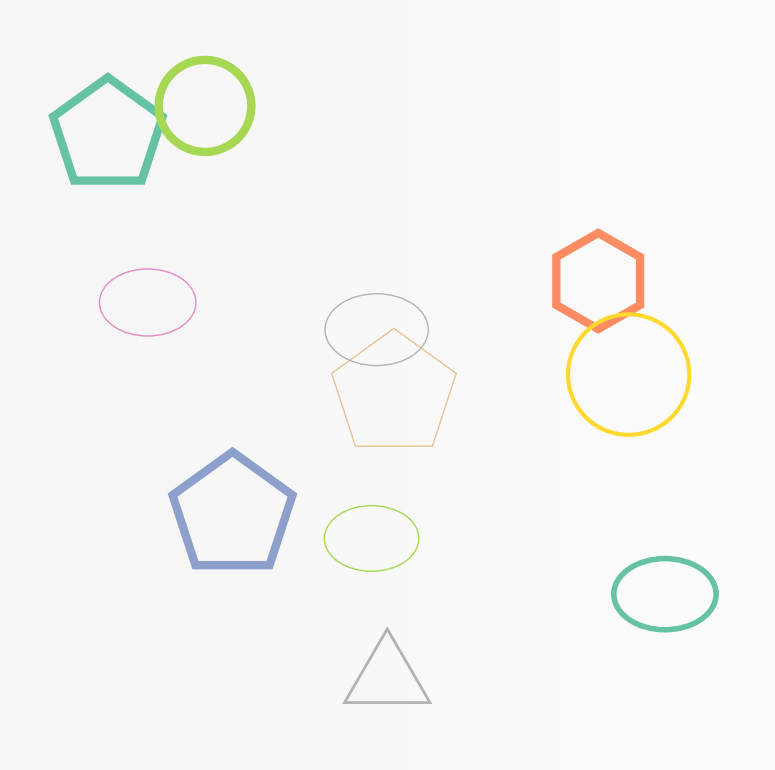[{"shape": "pentagon", "thickness": 3, "radius": 0.37, "center": [0.139, 0.826]}, {"shape": "oval", "thickness": 2, "radius": 0.33, "center": [0.858, 0.228]}, {"shape": "hexagon", "thickness": 3, "radius": 0.31, "center": [0.772, 0.635]}, {"shape": "pentagon", "thickness": 3, "radius": 0.41, "center": [0.3, 0.332]}, {"shape": "oval", "thickness": 0.5, "radius": 0.31, "center": [0.191, 0.607]}, {"shape": "oval", "thickness": 0.5, "radius": 0.3, "center": [0.479, 0.301]}, {"shape": "circle", "thickness": 3, "radius": 0.3, "center": [0.265, 0.862]}, {"shape": "circle", "thickness": 1.5, "radius": 0.39, "center": [0.811, 0.513]}, {"shape": "pentagon", "thickness": 0.5, "radius": 0.42, "center": [0.508, 0.489]}, {"shape": "oval", "thickness": 0.5, "radius": 0.33, "center": [0.486, 0.572]}, {"shape": "triangle", "thickness": 1, "radius": 0.32, "center": [0.5, 0.119]}]